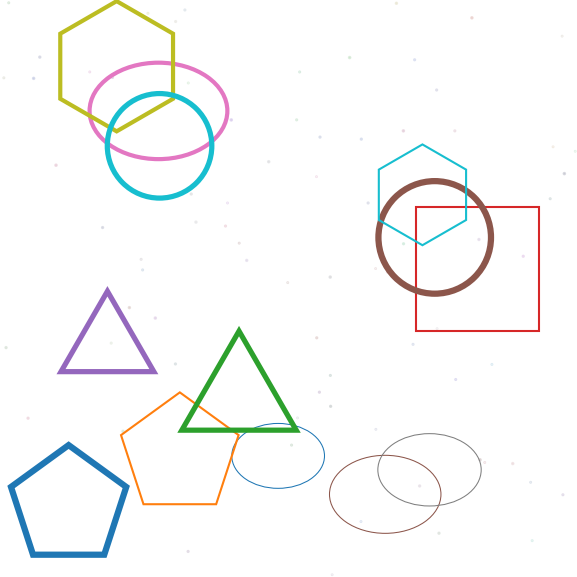[{"shape": "pentagon", "thickness": 3, "radius": 0.52, "center": [0.119, 0.123]}, {"shape": "oval", "thickness": 0.5, "radius": 0.4, "center": [0.482, 0.21]}, {"shape": "pentagon", "thickness": 1, "radius": 0.54, "center": [0.311, 0.213]}, {"shape": "triangle", "thickness": 2.5, "radius": 0.57, "center": [0.414, 0.311]}, {"shape": "square", "thickness": 1, "radius": 0.53, "center": [0.827, 0.534]}, {"shape": "triangle", "thickness": 2.5, "radius": 0.46, "center": [0.186, 0.402]}, {"shape": "circle", "thickness": 3, "radius": 0.49, "center": [0.753, 0.588]}, {"shape": "oval", "thickness": 0.5, "radius": 0.48, "center": [0.667, 0.143]}, {"shape": "oval", "thickness": 2, "radius": 0.6, "center": [0.274, 0.807]}, {"shape": "oval", "thickness": 0.5, "radius": 0.45, "center": [0.744, 0.186]}, {"shape": "hexagon", "thickness": 2, "radius": 0.56, "center": [0.202, 0.884]}, {"shape": "circle", "thickness": 2.5, "radius": 0.45, "center": [0.276, 0.747]}, {"shape": "hexagon", "thickness": 1, "radius": 0.44, "center": [0.732, 0.662]}]